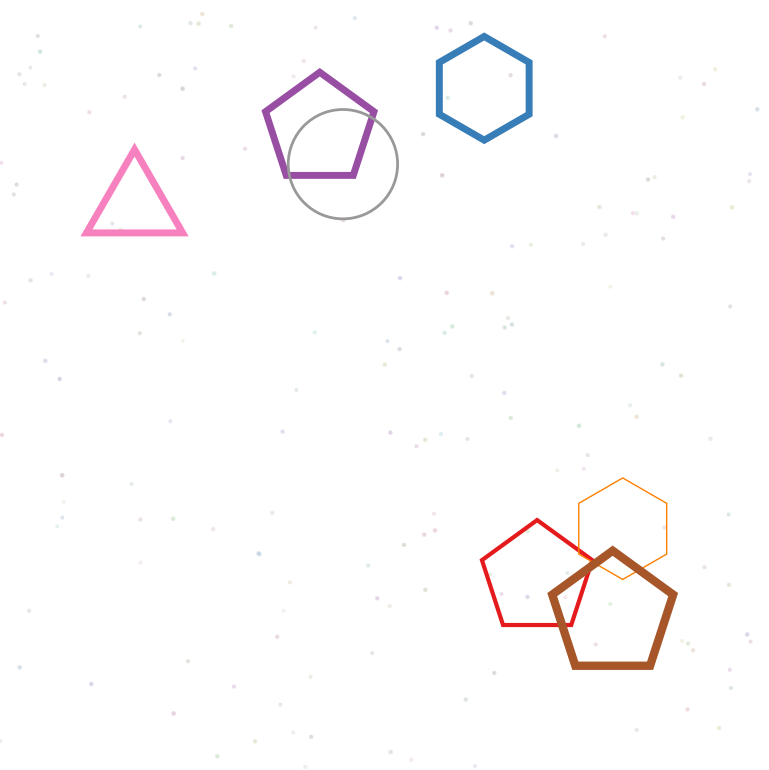[{"shape": "pentagon", "thickness": 1.5, "radius": 0.38, "center": [0.698, 0.249]}, {"shape": "hexagon", "thickness": 2.5, "radius": 0.34, "center": [0.629, 0.885]}, {"shape": "pentagon", "thickness": 2.5, "radius": 0.37, "center": [0.415, 0.832]}, {"shape": "hexagon", "thickness": 0.5, "radius": 0.33, "center": [0.809, 0.313]}, {"shape": "pentagon", "thickness": 3, "radius": 0.41, "center": [0.796, 0.202]}, {"shape": "triangle", "thickness": 2.5, "radius": 0.36, "center": [0.175, 0.734]}, {"shape": "circle", "thickness": 1, "radius": 0.36, "center": [0.445, 0.787]}]